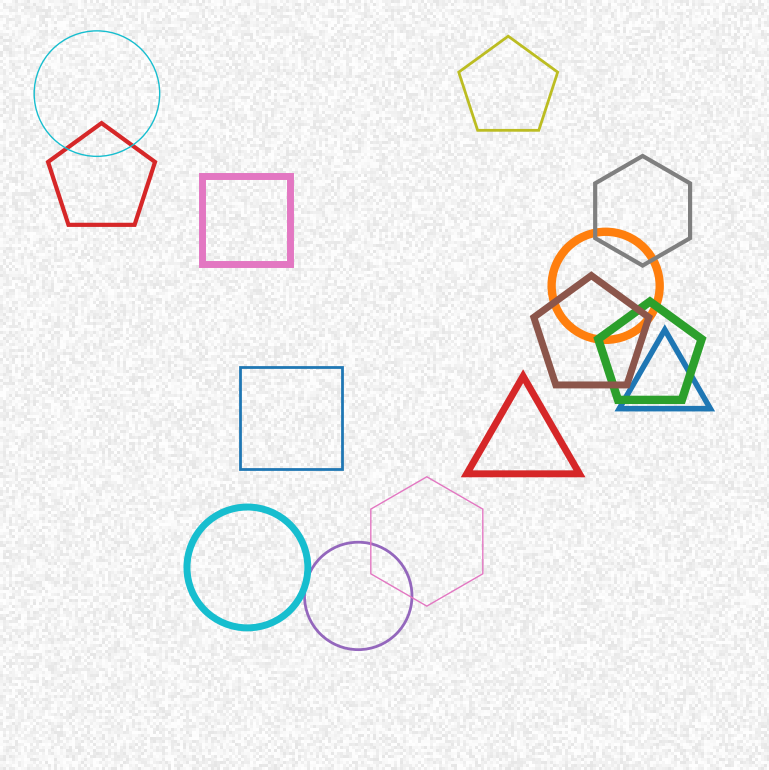[{"shape": "square", "thickness": 1, "radius": 0.33, "center": [0.378, 0.457]}, {"shape": "triangle", "thickness": 2, "radius": 0.34, "center": [0.863, 0.503]}, {"shape": "circle", "thickness": 3, "radius": 0.35, "center": [0.787, 0.629]}, {"shape": "pentagon", "thickness": 3, "radius": 0.35, "center": [0.844, 0.538]}, {"shape": "pentagon", "thickness": 1.5, "radius": 0.37, "center": [0.132, 0.767]}, {"shape": "triangle", "thickness": 2.5, "radius": 0.42, "center": [0.679, 0.427]}, {"shape": "circle", "thickness": 1, "radius": 0.35, "center": [0.465, 0.226]}, {"shape": "pentagon", "thickness": 2.5, "radius": 0.39, "center": [0.768, 0.564]}, {"shape": "square", "thickness": 2.5, "radius": 0.29, "center": [0.319, 0.714]}, {"shape": "hexagon", "thickness": 0.5, "radius": 0.42, "center": [0.554, 0.297]}, {"shape": "hexagon", "thickness": 1.5, "radius": 0.36, "center": [0.835, 0.726]}, {"shape": "pentagon", "thickness": 1, "radius": 0.34, "center": [0.66, 0.885]}, {"shape": "circle", "thickness": 2.5, "radius": 0.39, "center": [0.321, 0.263]}, {"shape": "circle", "thickness": 0.5, "radius": 0.41, "center": [0.126, 0.878]}]